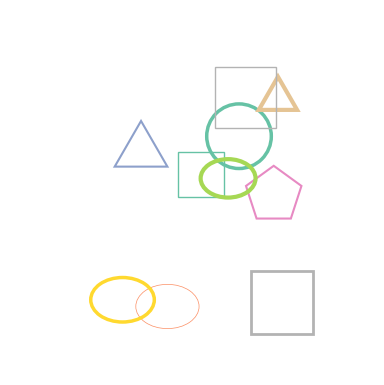[{"shape": "square", "thickness": 1, "radius": 0.29, "center": [0.522, 0.547]}, {"shape": "circle", "thickness": 2.5, "radius": 0.42, "center": [0.621, 0.646]}, {"shape": "oval", "thickness": 0.5, "radius": 0.41, "center": [0.435, 0.204]}, {"shape": "triangle", "thickness": 1.5, "radius": 0.4, "center": [0.366, 0.607]}, {"shape": "pentagon", "thickness": 1.5, "radius": 0.38, "center": [0.711, 0.494]}, {"shape": "oval", "thickness": 3, "radius": 0.36, "center": [0.592, 0.537]}, {"shape": "oval", "thickness": 2.5, "radius": 0.41, "center": [0.318, 0.221]}, {"shape": "triangle", "thickness": 3, "radius": 0.29, "center": [0.722, 0.743]}, {"shape": "square", "thickness": 1, "radius": 0.4, "center": [0.638, 0.746]}, {"shape": "square", "thickness": 2, "radius": 0.41, "center": [0.732, 0.214]}]